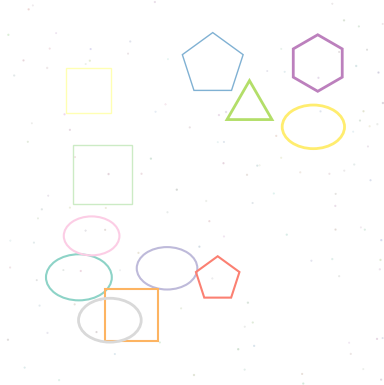[{"shape": "oval", "thickness": 1.5, "radius": 0.43, "center": [0.205, 0.28]}, {"shape": "square", "thickness": 1, "radius": 0.29, "center": [0.23, 0.765]}, {"shape": "oval", "thickness": 1.5, "radius": 0.39, "center": [0.434, 0.303]}, {"shape": "pentagon", "thickness": 1.5, "radius": 0.3, "center": [0.565, 0.275]}, {"shape": "pentagon", "thickness": 1, "radius": 0.42, "center": [0.553, 0.832]}, {"shape": "square", "thickness": 1.5, "radius": 0.34, "center": [0.341, 0.182]}, {"shape": "triangle", "thickness": 2, "radius": 0.34, "center": [0.648, 0.723]}, {"shape": "oval", "thickness": 1.5, "radius": 0.36, "center": [0.238, 0.387]}, {"shape": "oval", "thickness": 2, "radius": 0.41, "center": [0.285, 0.168]}, {"shape": "hexagon", "thickness": 2, "radius": 0.37, "center": [0.825, 0.836]}, {"shape": "square", "thickness": 1, "radius": 0.38, "center": [0.266, 0.546]}, {"shape": "oval", "thickness": 2, "radius": 0.4, "center": [0.814, 0.671]}]